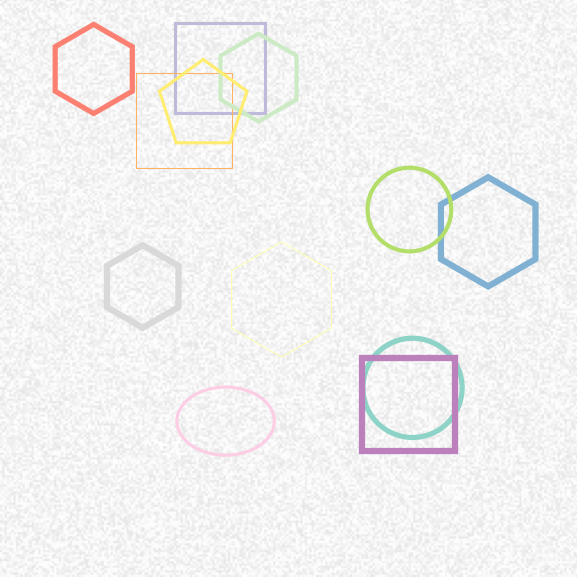[{"shape": "circle", "thickness": 2.5, "radius": 0.43, "center": [0.714, 0.328]}, {"shape": "hexagon", "thickness": 0.5, "radius": 0.5, "center": [0.487, 0.481]}, {"shape": "square", "thickness": 1.5, "radius": 0.39, "center": [0.38, 0.881]}, {"shape": "hexagon", "thickness": 2.5, "radius": 0.39, "center": [0.162, 0.88]}, {"shape": "hexagon", "thickness": 3, "radius": 0.47, "center": [0.845, 0.598]}, {"shape": "square", "thickness": 0.5, "radius": 0.41, "center": [0.318, 0.791]}, {"shape": "circle", "thickness": 2, "radius": 0.36, "center": [0.709, 0.636]}, {"shape": "oval", "thickness": 1.5, "radius": 0.42, "center": [0.391, 0.27]}, {"shape": "hexagon", "thickness": 3, "radius": 0.36, "center": [0.247, 0.503]}, {"shape": "square", "thickness": 3, "radius": 0.4, "center": [0.707, 0.299]}, {"shape": "hexagon", "thickness": 2, "radius": 0.38, "center": [0.448, 0.865]}, {"shape": "pentagon", "thickness": 1.5, "radius": 0.4, "center": [0.352, 0.816]}]